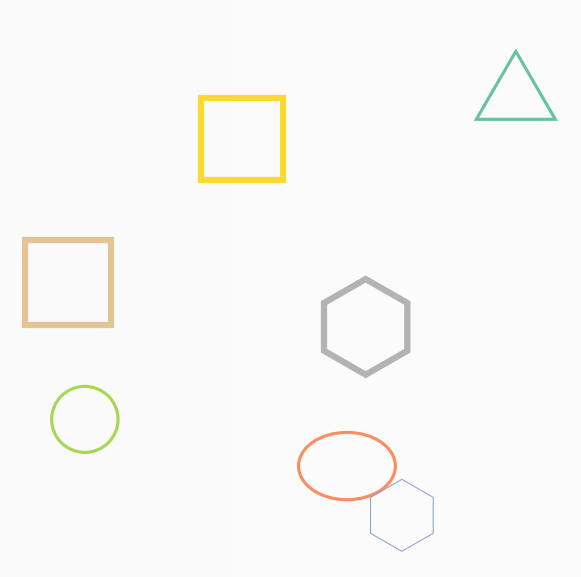[{"shape": "triangle", "thickness": 1.5, "radius": 0.39, "center": [0.887, 0.832]}, {"shape": "oval", "thickness": 1.5, "radius": 0.42, "center": [0.597, 0.192]}, {"shape": "hexagon", "thickness": 0.5, "radius": 0.31, "center": [0.691, 0.107]}, {"shape": "circle", "thickness": 1.5, "radius": 0.29, "center": [0.146, 0.273]}, {"shape": "square", "thickness": 3, "radius": 0.35, "center": [0.416, 0.758]}, {"shape": "square", "thickness": 3, "radius": 0.37, "center": [0.117, 0.51]}, {"shape": "hexagon", "thickness": 3, "radius": 0.41, "center": [0.629, 0.433]}]